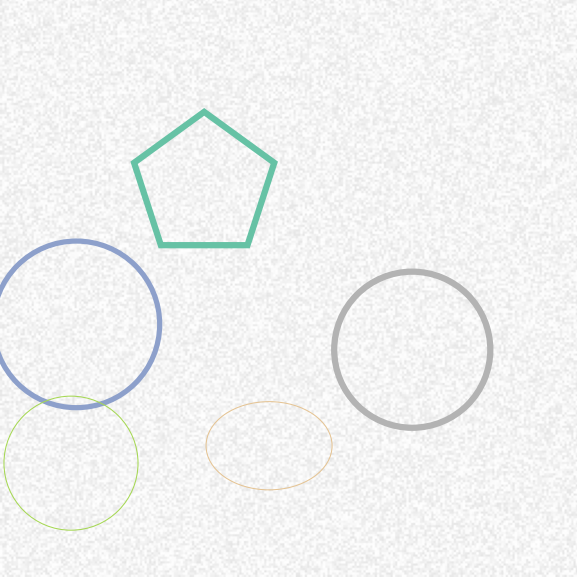[{"shape": "pentagon", "thickness": 3, "radius": 0.64, "center": [0.354, 0.678]}, {"shape": "circle", "thickness": 2.5, "radius": 0.72, "center": [0.132, 0.437]}, {"shape": "circle", "thickness": 0.5, "radius": 0.58, "center": [0.123, 0.197]}, {"shape": "oval", "thickness": 0.5, "radius": 0.55, "center": [0.466, 0.227]}, {"shape": "circle", "thickness": 3, "radius": 0.68, "center": [0.714, 0.394]}]